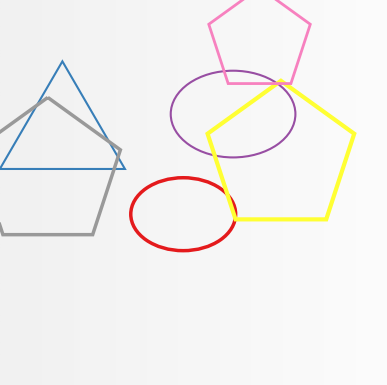[{"shape": "oval", "thickness": 2.5, "radius": 0.68, "center": [0.473, 0.444]}, {"shape": "triangle", "thickness": 1.5, "radius": 0.93, "center": [0.161, 0.654]}, {"shape": "oval", "thickness": 1.5, "radius": 0.8, "center": [0.601, 0.704]}, {"shape": "pentagon", "thickness": 3, "radius": 0.99, "center": [0.725, 0.591]}, {"shape": "pentagon", "thickness": 2, "radius": 0.69, "center": [0.67, 0.894]}, {"shape": "pentagon", "thickness": 2.5, "radius": 0.98, "center": [0.123, 0.55]}]